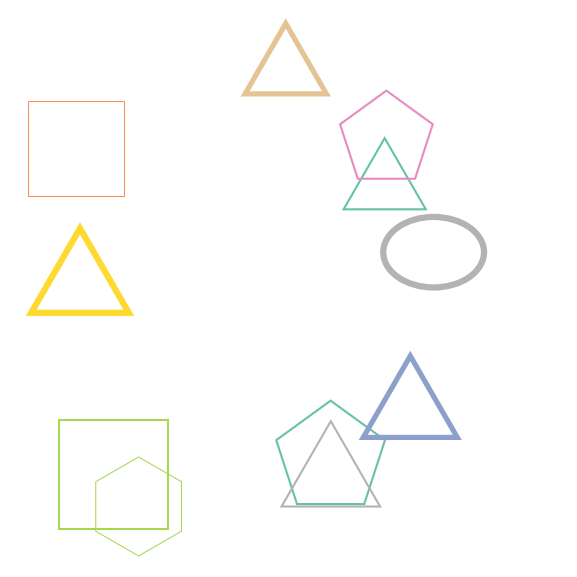[{"shape": "pentagon", "thickness": 1, "radius": 0.49, "center": [0.573, 0.206]}, {"shape": "triangle", "thickness": 1, "radius": 0.41, "center": [0.666, 0.678]}, {"shape": "square", "thickness": 0.5, "radius": 0.41, "center": [0.132, 0.742]}, {"shape": "triangle", "thickness": 2.5, "radius": 0.47, "center": [0.71, 0.289]}, {"shape": "pentagon", "thickness": 1, "radius": 0.42, "center": [0.669, 0.758]}, {"shape": "square", "thickness": 1, "radius": 0.47, "center": [0.196, 0.178]}, {"shape": "hexagon", "thickness": 0.5, "radius": 0.43, "center": [0.24, 0.122]}, {"shape": "triangle", "thickness": 3, "radius": 0.49, "center": [0.139, 0.506]}, {"shape": "triangle", "thickness": 2.5, "radius": 0.41, "center": [0.495, 0.877]}, {"shape": "oval", "thickness": 3, "radius": 0.44, "center": [0.751, 0.562]}, {"shape": "triangle", "thickness": 1, "radius": 0.49, "center": [0.573, 0.171]}]